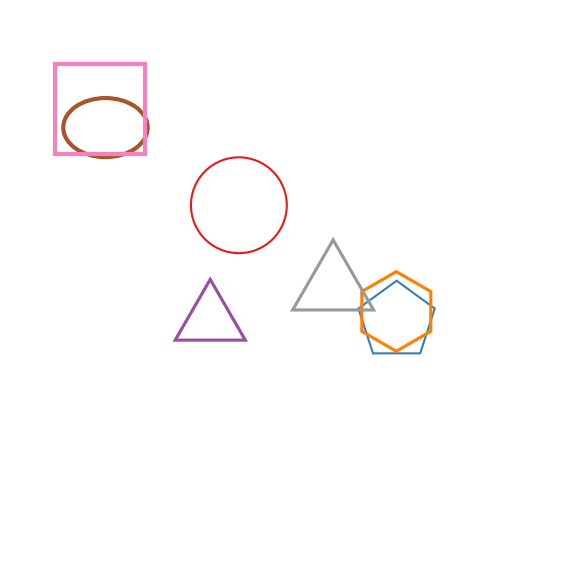[{"shape": "circle", "thickness": 1, "radius": 0.41, "center": [0.414, 0.644]}, {"shape": "pentagon", "thickness": 1, "radius": 0.35, "center": [0.687, 0.444]}, {"shape": "triangle", "thickness": 1.5, "radius": 0.35, "center": [0.364, 0.445]}, {"shape": "hexagon", "thickness": 1.5, "radius": 0.34, "center": [0.686, 0.46]}, {"shape": "oval", "thickness": 2, "radius": 0.37, "center": [0.183, 0.778]}, {"shape": "square", "thickness": 2, "radius": 0.39, "center": [0.174, 0.81]}, {"shape": "triangle", "thickness": 1.5, "radius": 0.4, "center": [0.577, 0.503]}]